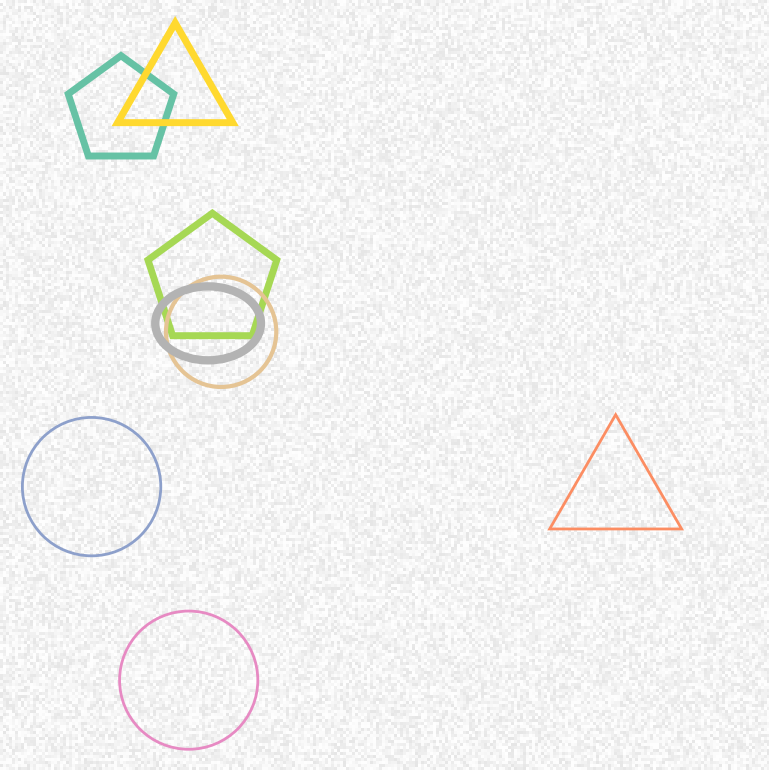[{"shape": "pentagon", "thickness": 2.5, "radius": 0.36, "center": [0.157, 0.856]}, {"shape": "triangle", "thickness": 1, "radius": 0.49, "center": [0.8, 0.363]}, {"shape": "circle", "thickness": 1, "radius": 0.45, "center": [0.119, 0.368]}, {"shape": "circle", "thickness": 1, "radius": 0.45, "center": [0.245, 0.117]}, {"shape": "pentagon", "thickness": 2.5, "radius": 0.44, "center": [0.276, 0.635]}, {"shape": "triangle", "thickness": 2.5, "radius": 0.43, "center": [0.228, 0.884]}, {"shape": "circle", "thickness": 1.5, "radius": 0.36, "center": [0.287, 0.569]}, {"shape": "oval", "thickness": 3, "radius": 0.34, "center": [0.27, 0.58]}]